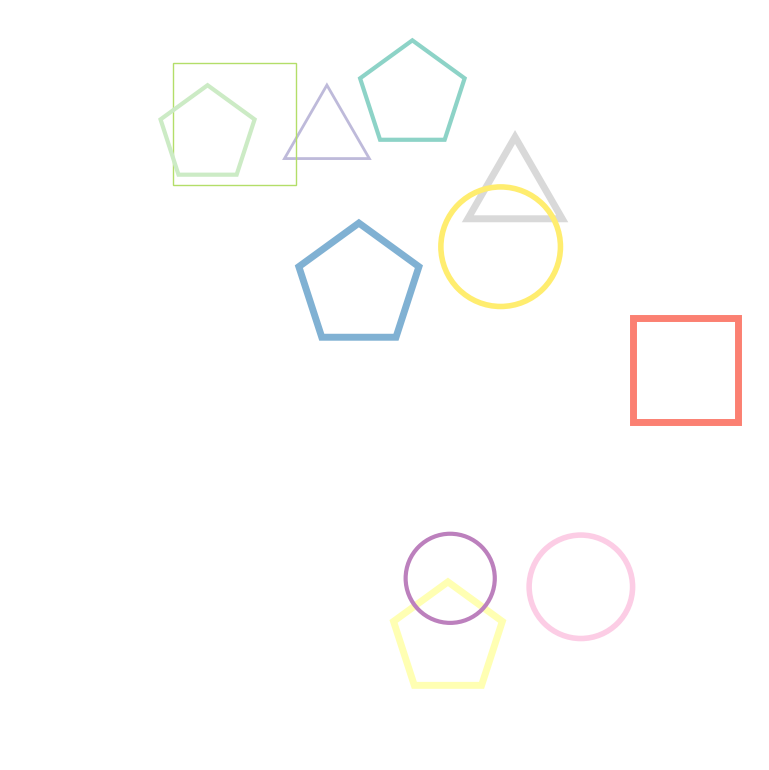[{"shape": "pentagon", "thickness": 1.5, "radius": 0.36, "center": [0.536, 0.876]}, {"shape": "pentagon", "thickness": 2.5, "radius": 0.37, "center": [0.582, 0.17]}, {"shape": "triangle", "thickness": 1, "radius": 0.32, "center": [0.425, 0.826]}, {"shape": "square", "thickness": 2.5, "radius": 0.34, "center": [0.89, 0.52]}, {"shape": "pentagon", "thickness": 2.5, "radius": 0.41, "center": [0.466, 0.628]}, {"shape": "square", "thickness": 0.5, "radius": 0.4, "center": [0.305, 0.839]}, {"shape": "circle", "thickness": 2, "radius": 0.34, "center": [0.754, 0.238]}, {"shape": "triangle", "thickness": 2.5, "radius": 0.35, "center": [0.669, 0.751]}, {"shape": "circle", "thickness": 1.5, "radius": 0.29, "center": [0.585, 0.249]}, {"shape": "pentagon", "thickness": 1.5, "radius": 0.32, "center": [0.27, 0.825]}, {"shape": "circle", "thickness": 2, "radius": 0.39, "center": [0.65, 0.68]}]